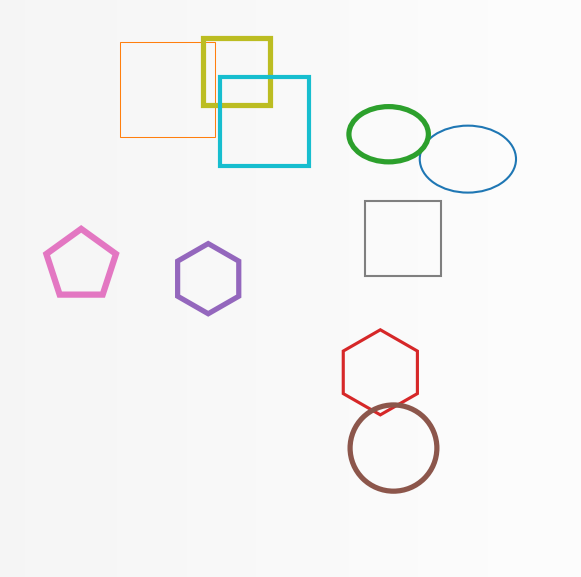[{"shape": "oval", "thickness": 1, "radius": 0.41, "center": [0.805, 0.724]}, {"shape": "square", "thickness": 0.5, "radius": 0.41, "center": [0.288, 0.844]}, {"shape": "oval", "thickness": 2.5, "radius": 0.34, "center": [0.669, 0.767]}, {"shape": "hexagon", "thickness": 1.5, "radius": 0.37, "center": [0.654, 0.354]}, {"shape": "hexagon", "thickness": 2.5, "radius": 0.3, "center": [0.358, 0.517]}, {"shape": "circle", "thickness": 2.5, "radius": 0.37, "center": [0.677, 0.223]}, {"shape": "pentagon", "thickness": 3, "radius": 0.31, "center": [0.14, 0.54]}, {"shape": "square", "thickness": 1, "radius": 0.32, "center": [0.693, 0.586]}, {"shape": "square", "thickness": 2.5, "radius": 0.29, "center": [0.406, 0.876]}, {"shape": "square", "thickness": 2, "radius": 0.38, "center": [0.455, 0.789]}]